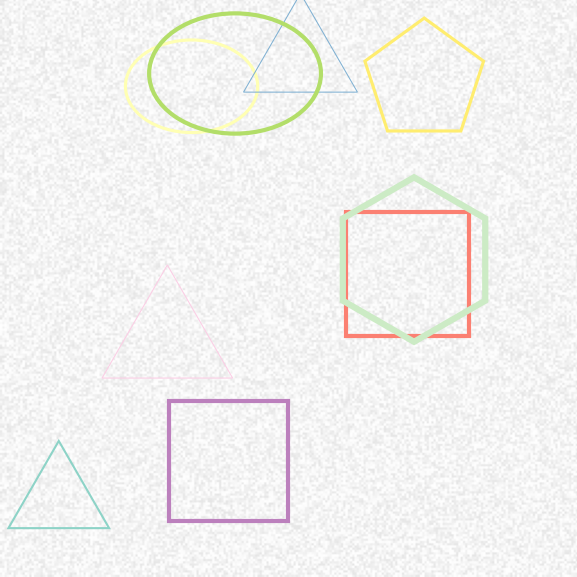[{"shape": "triangle", "thickness": 1, "radius": 0.5, "center": [0.102, 0.135]}, {"shape": "oval", "thickness": 1.5, "radius": 0.57, "center": [0.332, 0.85]}, {"shape": "square", "thickness": 2, "radius": 0.54, "center": [0.706, 0.524]}, {"shape": "triangle", "thickness": 0.5, "radius": 0.57, "center": [0.52, 0.897]}, {"shape": "oval", "thickness": 2, "radius": 0.74, "center": [0.407, 0.872]}, {"shape": "triangle", "thickness": 0.5, "radius": 0.65, "center": [0.29, 0.41]}, {"shape": "square", "thickness": 2, "radius": 0.52, "center": [0.396, 0.201]}, {"shape": "hexagon", "thickness": 3, "radius": 0.71, "center": [0.717, 0.55]}, {"shape": "pentagon", "thickness": 1.5, "radius": 0.54, "center": [0.735, 0.86]}]